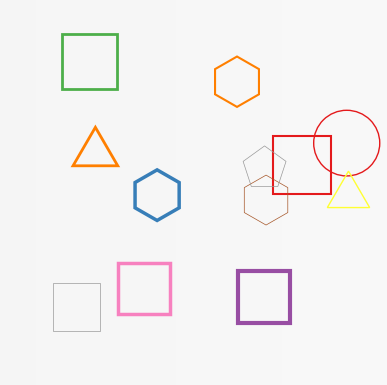[{"shape": "circle", "thickness": 1, "radius": 0.43, "center": [0.895, 0.628]}, {"shape": "square", "thickness": 1.5, "radius": 0.38, "center": [0.78, 0.572]}, {"shape": "hexagon", "thickness": 2.5, "radius": 0.33, "center": [0.405, 0.493]}, {"shape": "square", "thickness": 2, "radius": 0.36, "center": [0.231, 0.839]}, {"shape": "square", "thickness": 3, "radius": 0.34, "center": [0.682, 0.228]}, {"shape": "hexagon", "thickness": 1.5, "radius": 0.33, "center": [0.612, 0.788]}, {"shape": "triangle", "thickness": 2, "radius": 0.33, "center": [0.246, 0.603]}, {"shape": "triangle", "thickness": 1, "radius": 0.32, "center": [0.899, 0.492]}, {"shape": "hexagon", "thickness": 0.5, "radius": 0.32, "center": [0.687, 0.48]}, {"shape": "square", "thickness": 2.5, "radius": 0.33, "center": [0.371, 0.25]}, {"shape": "square", "thickness": 0.5, "radius": 0.31, "center": [0.198, 0.202]}, {"shape": "pentagon", "thickness": 0.5, "radius": 0.29, "center": [0.683, 0.563]}]